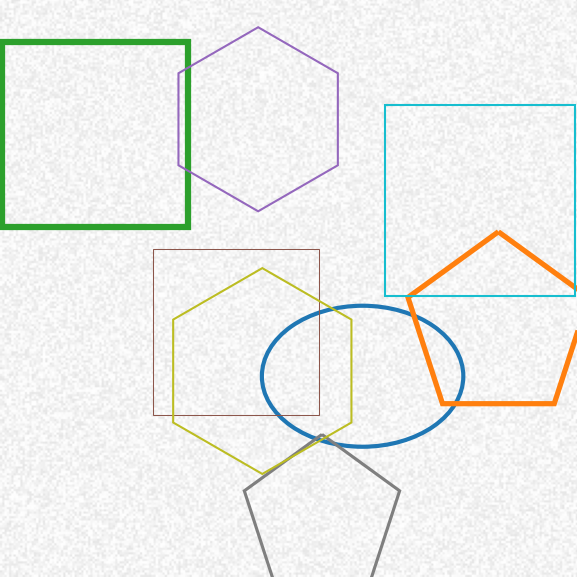[{"shape": "oval", "thickness": 2, "radius": 0.87, "center": [0.628, 0.348]}, {"shape": "pentagon", "thickness": 2.5, "radius": 0.82, "center": [0.863, 0.433]}, {"shape": "square", "thickness": 3, "radius": 0.8, "center": [0.164, 0.766]}, {"shape": "hexagon", "thickness": 1, "radius": 0.8, "center": [0.447, 0.793]}, {"shape": "square", "thickness": 0.5, "radius": 0.72, "center": [0.408, 0.424]}, {"shape": "pentagon", "thickness": 1.5, "radius": 0.71, "center": [0.558, 0.105]}, {"shape": "hexagon", "thickness": 1, "radius": 0.89, "center": [0.454, 0.357]}, {"shape": "square", "thickness": 1, "radius": 0.82, "center": [0.832, 0.652]}]